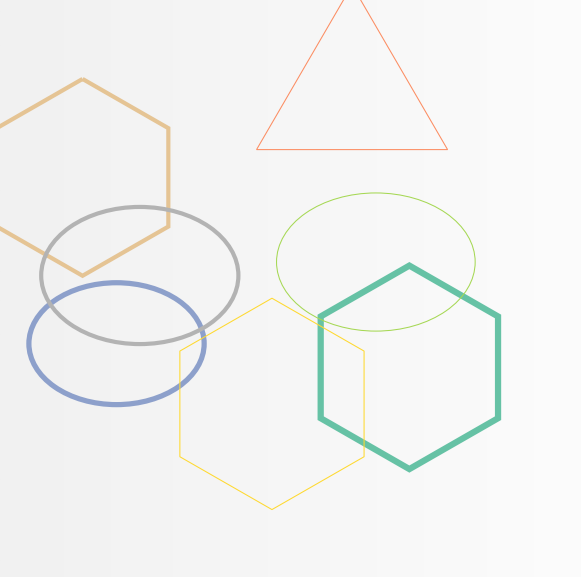[{"shape": "hexagon", "thickness": 3, "radius": 0.88, "center": [0.704, 0.363]}, {"shape": "triangle", "thickness": 0.5, "radius": 0.95, "center": [0.606, 0.835]}, {"shape": "oval", "thickness": 2.5, "radius": 0.75, "center": [0.2, 0.404]}, {"shape": "oval", "thickness": 0.5, "radius": 0.85, "center": [0.647, 0.545]}, {"shape": "hexagon", "thickness": 0.5, "radius": 0.91, "center": [0.468, 0.3]}, {"shape": "hexagon", "thickness": 2, "radius": 0.85, "center": [0.142, 0.692]}, {"shape": "oval", "thickness": 2, "radius": 0.85, "center": [0.241, 0.522]}]